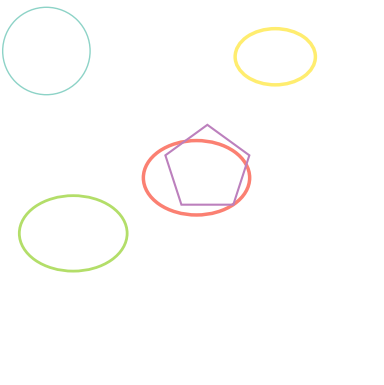[{"shape": "circle", "thickness": 1, "radius": 0.57, "center": [0.12, 0.868]}, {"shape": "oval", "thickness": 2.5, "radius": 0.69, "center": [0.51, 0.538]}, {"shape": "oval", "thickness": 2, "radius": 0.7, "center": [0.19, 0.394]}, {"shape": "pentagon", "thickness": 1.5, "radius": 0.57, "center": [0.539, 0.561]}, {"shape": "oval", "thickness": 2.5, "radius": 0.52, "center": [0.715, 0.853]}]